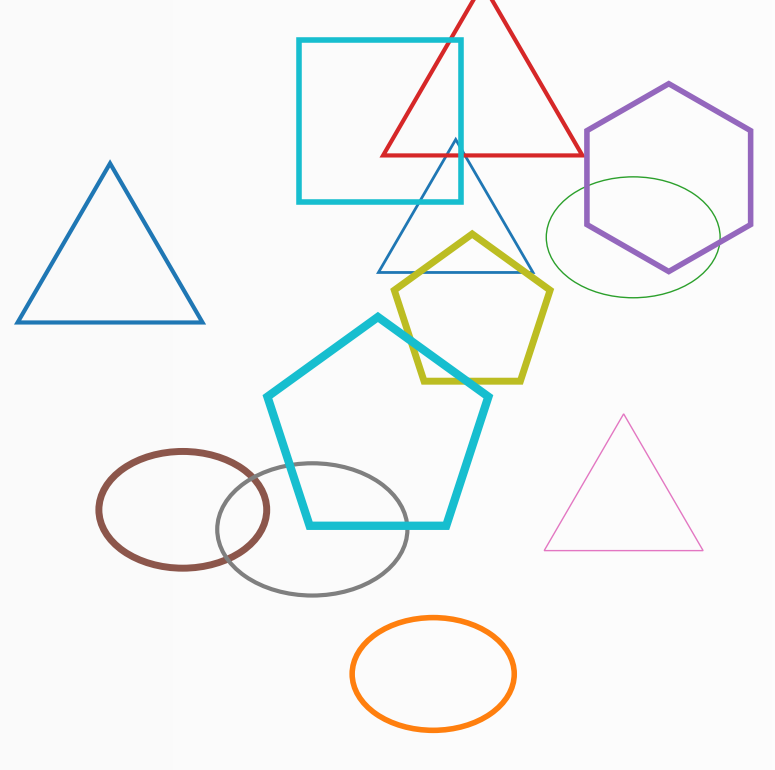[{"shape": "triangle", "thickness": 1, "radius": 0.58, "center": [0.588, 0.704]}, {"shape": "triangle", "thickness": 1.5, "radius": 0.69, "center": [0.142, 0.65]}, {"shape": "oval", "thickness": 2, "radius": 0.52, "center": [0.559, 0.125]}, {"shape": "oval", "thickness": 0.5, "radius": 0.56, "center": [0.817, 0.692]}, {"shape": "triangle", "thickness": 1.5, "radius": 0.74, "center": [0.623, 0.872]}, {"shape": "hexagon", "thickness": 2, "radius": 0.61, "center": [0.863, 0.769]}, {"shape": "oval", "thickness": 2.5, "radius": 0.54, "center": [0.236, 0.338]}, {"shape": "triangle", "thickness": 0.5, "radius": 0.59, "center": [0.805, 0.344]}, {"shape": "oval", "thickness": 1.5, "radius": 0.61, "center": [0.403, 0.312]}, {"shape": "pentagon", "thickness": 2.5, "radius": 0.53, "center": [0.609, 0.59]}, {"shape": "pentagon", "thickness": 3, "radius": 0.75, "center": [0.488, 0.438]}, {"shape": "square", "thickness": 2, "radius": 0.52, "center": [0.49, 0.843]}]